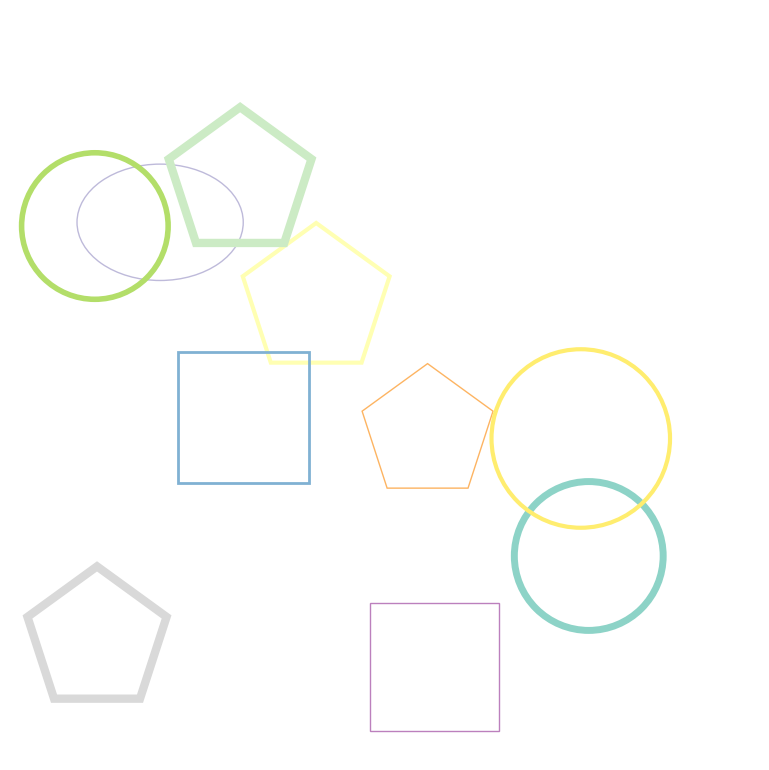[{"shape": "circle", "thickness": 2.5, "radius": 0.48, "center": [0.765, 0.278]}, {"shape": "pentagon", "thickness": 1.5, "radius": 0.5, "center": [0.411, 0.61]}, {"shape": "oval", "thickness": 0.5, "radius": 0.54, "center": [0.208, 0.711]}, {"shape": "square", "thickness": 1, "radius": 0.43, "center": [0.316, 0.458]}, {"shape": "pentagon", "thickness": 0.5, "radius": 0.45, "center": [0.555, 0.438]}, {"shape": "circle", "thickness": 2, "radius": 0.48, "center": [0.123, 0.706]}, {"shape": "pentagon", "thickness": 3, "radius": 0.47, "center": [0.126, 0.169]}, {"shape": "square", "thickness": 0.5, "radius": 0.42, "center": [0.564, 0.134]}, {"shape": "pentagon", "thickness": 3, "radius": 0.49, "center": [0.312, 0.763]}, {"shape": "circle", "thickness": 1.5, "radius": 0.58, "center": [0.754, 0.431]}]